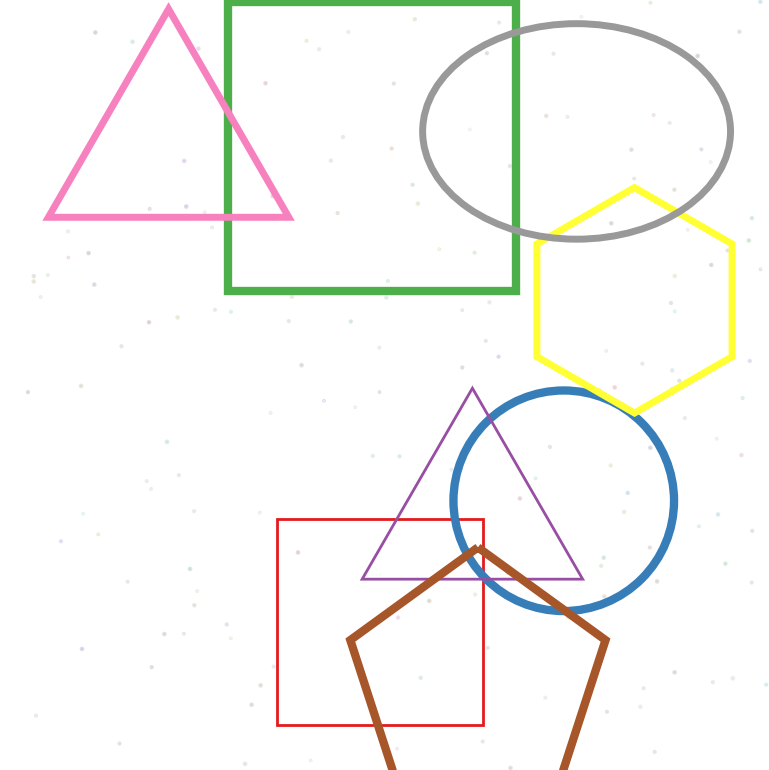[{"shape": "square", "thickness": 1, "radius": 0.67, "center": [0.494, 0.192]}, {"shape": "circle", "thickness": 3, "radius": 0.72, "center": [0.732, 0.35]}, {"shape": "square", "thickness": 3, "radius": 0.94, "center": [0.483, 0.81]}, {"shape": "triangle", "thickness": 1, "radius": 0.83, "center": [0.614, 0.331]}, {"shape": "hexagon", "thickness": 2.5, "radius": 0.73, "center": [0.824, 0.61]}, {"shape": "pentagon", "thickness": 3, "radius": 0.87, "center": [0.621, 0.115]}, {"shape": "triangle", "thickness": 2.5, "radius": 0.9, "center": [0.219, 0.808]}, {"shape": "oval", "thickness": 2.5, "radius": 1.0, "center": [0.749, 0.829]}]